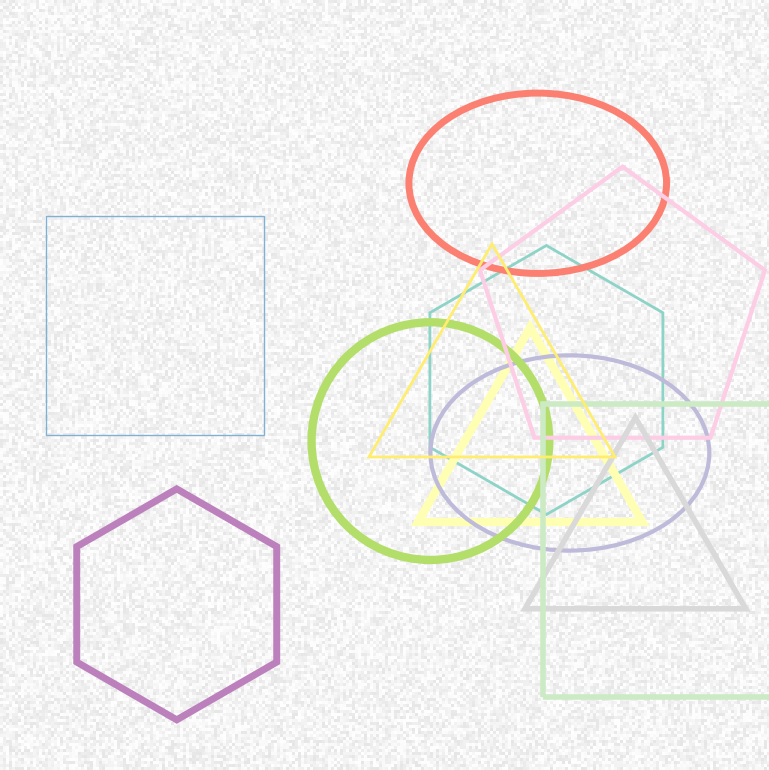[{"shape": "hexagon", "thickness": 1, "radius": 0.87, "center": [0.71, 0.506]}, {"shape": "triangle", "thickness": 3, "radius": 0.84, "center": [0.689, 0.406]}, {"shape": "oval", "thickness": 1.5, "radius": 0.91, "center": [0.74, 0.412]}, {"shape": "oval", "thickness": 2.5, "radius": 0.84, "center": [0.698, 0.762]}, {"shape": "square", "thickness": 0.5, "radius": 0.71, "center": [0.201, 0.577]}, {"shape": "circle", "thickness": 3, "radius": 0.77, "center": [0.559, 0.427]}, {"shape": "pentagon", "thickness": 1.5, "radius": 0.97, "center": [0.808, 0.589]}, {"shape": "triangle", "thickness": 2, "radius": 0.83, "center": [0.825, 0.292]}, {"shape": "hexagon", "thickness": 2.5, "radius": 0.75, "center": [0.23, 0.215]}, {"shape": "square", "thickness": 2, "radius": 0.95, "center": [0.895, 0.285]}, {"shape": "triangle", "thickness": 1, "radius": 0.92, "center": [0.639, 0.499]}]